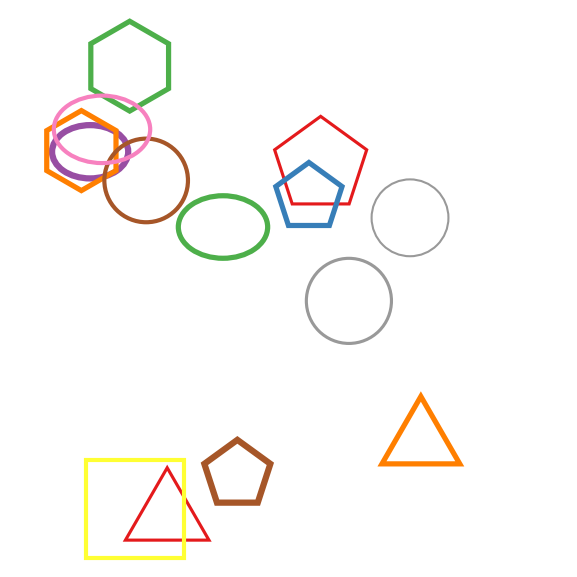[{"shape": "pentagon", "thickness": 1.5, "radius": 0.42, "center": [0.555, 0.714]}, {"shape": "triangle", "thickness": 1.5, "radius": 0.42, "center": [0.29, 0.106]}, {"shape": "pentagon", "thickness": 2.5, "radius": 0.3, "center": [0.535, 0.657]}, {"shape": "hexagon", "thickness": 2.5, "radius": 0.39, "center": [0.225, 0.885]}, {"shape": "oval", "thickness": 2.5, "radius": 0.39, "center": [0.386, 0.606]}, {"shape": "oval", "thickness": 3, "radius": 0.33, "center": [0.156, 0.736]}, {"shape": "triangle", "thickness": 2.5, "radius": 0.39, "center": [0.729, 0.235]}, {"shape": "hexagon", "thickness": 2.5, "radius": 0.35, "center": [0.141, 0.738]}, {"shape": "square", "thickness": 2, "radius": 0.42, "center": [0.234, 0.118]}, {"shape": "pentagon", "thickness": 3, "radius": 0.3, "center": [0.411, 0.177]}, {"shape": "circle", "thickness": 2, "radius": 0.36, "center": [0.253, 0.687]}, {"shape": "oval", "thickness": 2, "radius": 0.42, "center": [0.177, 0.775]}, {"shape": "circle", "thickness": 1, "radius": 0.33, "center": [0.71, 0.622]}, {"shape": "circle", "thickness": 1.5, "radius": 0.37, "center": [0.604, 0.478]}]